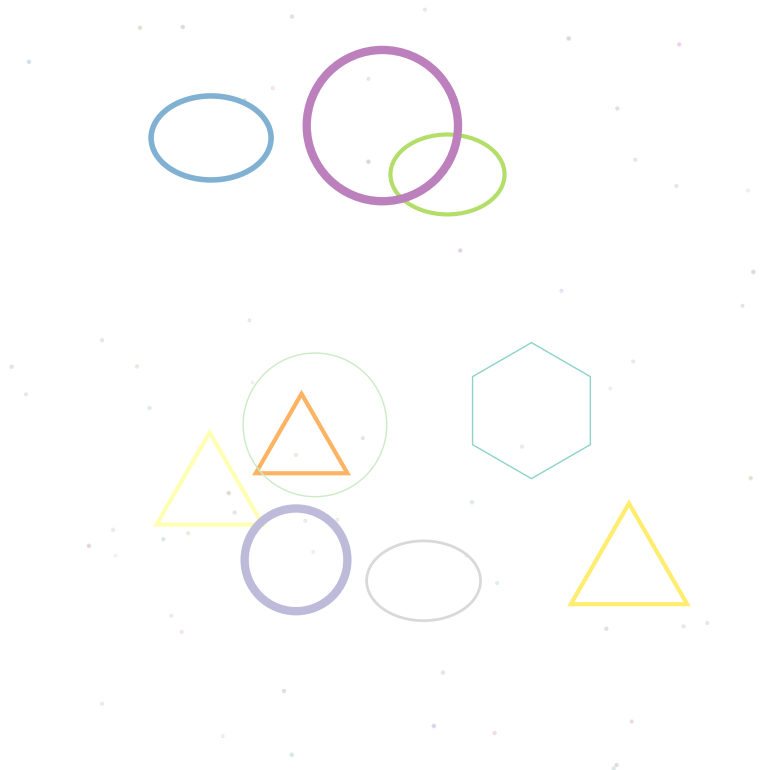[{"shape": "hexagon", "thickness": 0.5, "radius": 0.44, "center": [0.69, 0.467]}, {"shape": "triangle", "thickness": 1.5, "radius": 0.4, "center": [0.272, 0.359]}, {"shape": "circle", "thickness": 3, "radius": 0.33, "center": [0.384, 0.273]}, {"shape": "oval", "thickness": 2, "radius": 0.39, "center": [0.274, 0.821]}, {"shape": "triangle", "thickness": 1.5, "radius": 0.34, "center": [0.392, 0.42]}, {"shape": "oval", "thickness": 1.5, "radius": 0.37, "center": [0.581, 0.773]}, {"shape": "oval", "thickness": 1, "radius": 0.37, "center": [0.55, 0.246]}, {"shape": "circle", "thickness": 3, "radius": 0.49, "center": [0.497, 0.837]}, {"shape": "circle", "thickness": 0.5, "radius": 0.47, "center": [0.409, 0.448]}, {"shape": "triangle", "thickness": 1.5, "radius": 0.44, "center": [0.817, 0.259]}]